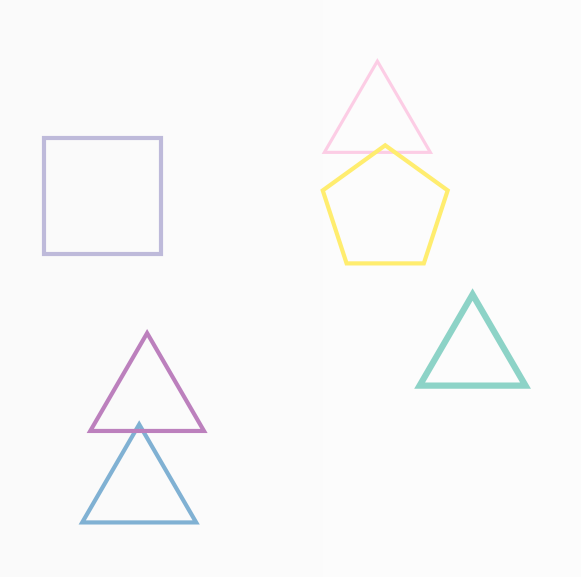[{"shape": "triangle", "thickness": 3, "radius": 0.53, "center": [0.813, 0.384]}, {"shape": "square", "thickness": 2, "radius": 0.5, "center": [0.177, 0.66]}, {"shape": "triangle", "thickness": 2, "radius": 0.57, "center": [0.239, 0.151]}, {"shape": "triangle", "thickness": 1.5, "radius": 0.53, "center": [0.649, 0.788]}, {"shape": "triangle", "thickness": 2, "radius": 0.56, "center": [0.253, 0.309]}, {"shape": "pentagon", "thickness": 2, "radius": 0.57, "center": [0.663, 0.634]}]